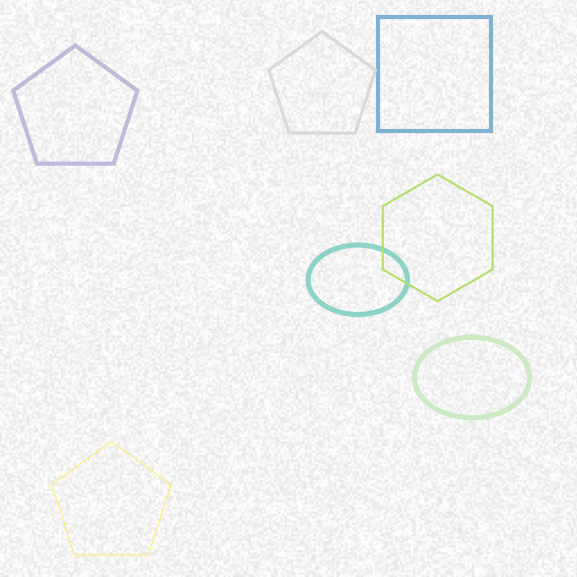[{"shape": "oval", "thickness": 2.5, "radius": 0.43, "center": [0.62, 0.515]}, {"shape": "pentagon", "thickness": 2, "radius": 0.57, "center": [0.13, 0.807]}, {"shape": "square", "thickness": 2, "radius": 0.49, "center": [0.752, 0.871]}, {"shape": "hexagon", "thickness": 1, "radius": 0.55, "center": [0.758, 0.587]}, {"shape": "pentagon", "thickness": 1.5, "radius": 0.49, "center": [0.558, 0.847]}, {"shape": "oval", "thickness": 2.5, "radius": 0.5, "center": [0.817, 0.345]}, {"shape": "pentagon", "thickness": 0.5, "radius": 0.54, "center": [0.193, 0.126]}]